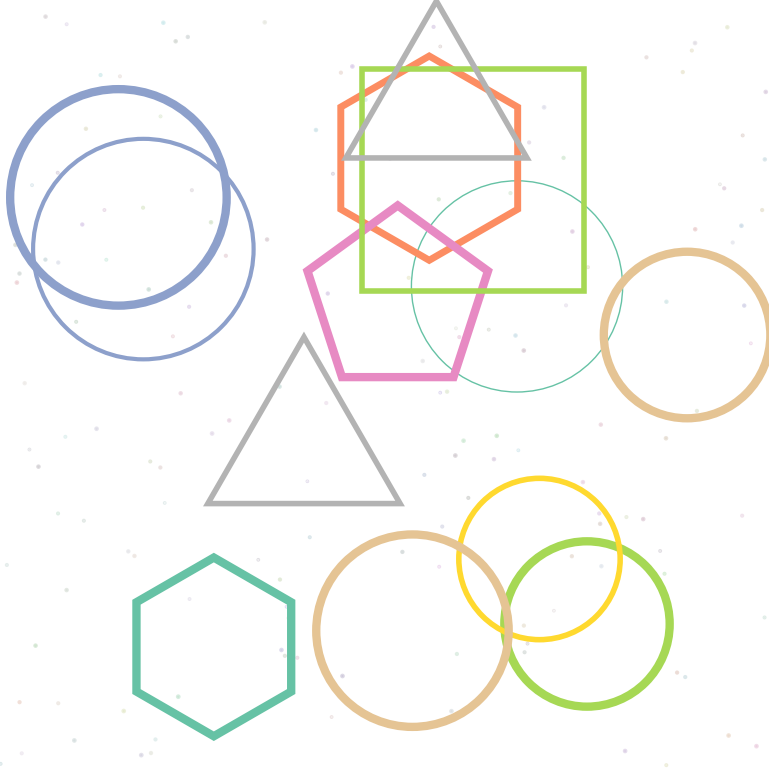[{"shape": "circle", "thickness": 0.5, "radius": 0.69, "center": [0.671, 0.628]}, {"shape": "hexagon", "thickness": 3, "radius": 0.58, "center": [0.278, 0.16]}, {"shape": "hexagon", "thickness": 2.5, "radius": 0.66, "center": [0.557, 0.795]}, {"shape": "circle", "thickness": 1.5, "radius": 0.72, "center": [0.186, 0.677]}, {"shape": "circle", "thickness": 3, "radius": 0.7, "center": [0.154, 0.744]}, {"shape": "pentagon", "thickness": 3, "radius": 0.62, "center": [0.517, 0.61]}, {"shape": "circle", "thickness": 3, "radius": 0.54, "center": [0.762, 0.19]}, {"shape": "square", "thickness": 2, "radius": 0.72, "center": [0.615, 0.766]}, {"shape": "circle", "thickness": 2, "radius": 0.52, "center": [0.701, 0.274]}, {"shape": "circle", "thickness": 3, "radius": 0.54, "center": [0.892, 0.565]}, {"shape": "circle", "thickness": 3, "radius": 0.62, "center": [0.536, 0.181]}, {"shape": "triangle", "thickness": 2, "radius": 0.72, "center": [0.395, 0.418]}, {"shape": "triangle", "thickness": 2, "radius": 0.68, "center": [0.567, 0.863]}]